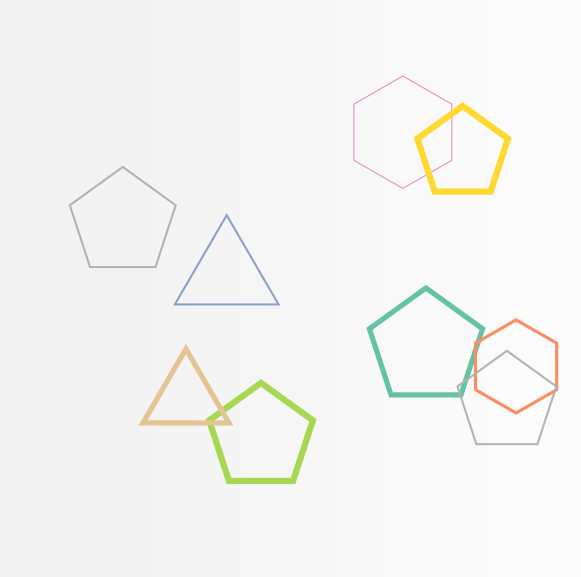[{"shape": "pentagon", "thickness": 2.5, "radius": 0.51, "center": [0.733, 0.398]}, {"shape": "hexagon", "thickness": 1.5, "radius": 0.4, "center": [0.888, 0.365]}, {"shape": "triangle", "thickness": 1, "radius": 0.52, "center": [0.39, 0.523]}, {"shape": "hexagon", "thickness": 0.5, "radius": 0.49, "center": [0.693, 0.77]}, {"shape": "pentagon", "thickness": 3, "radius": 0.47, "center": [0.449, 0.242]}, {"shape": "pentagon", "thickness": 3, "radius": 0.41, "center": [0.796, 0.734]}, {"shape": "triangle", "thickness": 2.5, "radius": 0.43, "center": [0.32, 0.309]}, {"shape": "pentagon", "thickness": 1, "radius": 0.48, "center": [0.211, 0.614]}, {"shape": "pentagon", "thickness": 1, "radius": 0.45, "center": [0.872, 0.302]}]